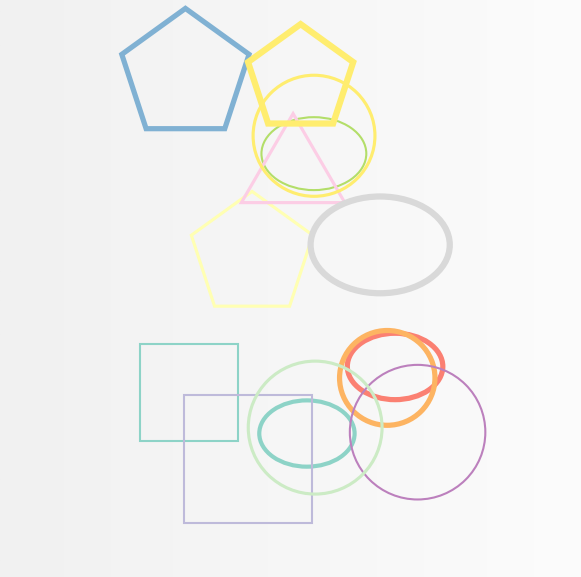[{"shape": "oval", "thickness": 2, "radius": 0.41, "center": [0.528, 0.248]}, {"shape": "square", "thickness": 1, "radius": 0.42, "center": [0.325, 0.319]}, {"shape": "pentagon", "thickness": 1.5, "radius": 0.55, "center": [0.434, 0.558]}, {"shape": "square", "thickness": 1, "radius": 0.55, "center": [0.427, 0.205]}, {"shape": "oval", "thickness": 2.5, "radius": 0.41, "center": [0.68, 0.365]}, {"shape": "pentagon", "thickness": 2.5, "radius": 0.58, "center": [0.319, 0.869]}, {"shape": "circle", "thickness": 2.5, "radius": 0.41, "center": [0.666, 0.345]}, {"shape": "oval", "thickness": 1, "radius": 0.45, "center": [0.54, 0.733]}, {"shape": "triangle", "thickness": 1.5, "radius": 0.51, "center": [0.504, 0.7]}, {"shape": "oval", "thickness": 3, "radius": 0.6, "center": [0.654, 0.575]}, {"shape": "circle", "thickness": 1, "radius": 0.58, "center": [0.718, 0.251]}, {"shape": "circle", "thickness": 1.5, "radius": 0.58, "center": [0.542, 0.259]}, {"shape": "pentagon", "thickness": 3, "radius": 0.48, "center": [0.517, 0.862]}, {"shape": "circle", "thickness": 1.5, "radius": 0.52, "center": [0.54, 0.764]}]